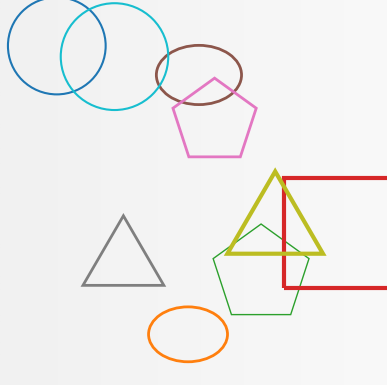[{"shape": "circle", "thickness": 1.5, "radius": 0.63, "center": [0.147, 0.881]}, {"shape": "oval", "thickness": 2, "radius": 0.51, "center": [0.485, 0.132]}, {"shape": "pentagon", "thickness": 1, "radius": 0.65, "center": [0.674, 0.288]}, {"shape": "square", "thickness": 3, "radius": 0.71, "center": [0.876, 0.394]}, {"shape": "oval", "thickness": 2, "radius": 0.55, "center": [0.513, 0.805]}, {"shape": "pentagon", "thickness": 2, "radius": 0.57, "center": [0.554, 0.684]}, {"shape": "triangle", "thickness": 2, "radius": 0.6, "center": [0.318, 0.319]}, {"shape": "triangle", "thickness": 3, "radius": 0.71, "center": [0.71, 0.412]}, {"shape": "circle", "thickness": 1.5, "radius": 0.69, "center": [0.295, 0.853]}]